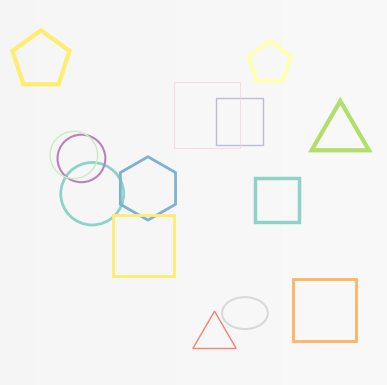[{"shape": "circle", "thickness": 2, "radius": 0.41, "center": [0.238, 0.497]}, {"shape": "square", "thickness": 2.5, "radius": 0.29, "center": [0.715, 0.48]}, {"shape": "pentagon", "thickness": 3, "radius": 0.29, "center": [0.696, 0.836]}, {"shape": "square", "thickness": 1, "radius": 0.3, "center": [0.619, 0.683]}, {"shape": "triangle", "thickness": 1, "radius": 0.32, "center": [0.554, 0.127]}, {"shape": "hexagon", "thickness": 2, "radius": 0.41, "center": [0.382, 0.511]}, {"shape": "square", "thickness": 2, "radius": 0.41, "center": [0.837, 0.195]}, {"shape": "triangle", "thickness": 3, "radius": 0.43, "center": [0.878, 0.652]}, {"shape": "square", "thickness": 0.5, "radius": 0.43, "center": [0.534, 0.702]}, {"shape": "oval", "thickness": 1.5, "radius": 0.3, "center": [0.632, 0.187]}, {"shape": "circle", "thickness": 1.5, "radius": 0.31, "center": [0.21, 0.588]}, {"shape": "circle", "thickness": 1, "radius": 0.31, "center": [0.19, 0.598]}, {"shape": "square", "thickness": 2, "radius": 0.39, "center": [0.369, 0.362]}, {"shape": "pentagon", "thickness": 3, "radius": 0.39, "center": [0.106, 0.844]}]